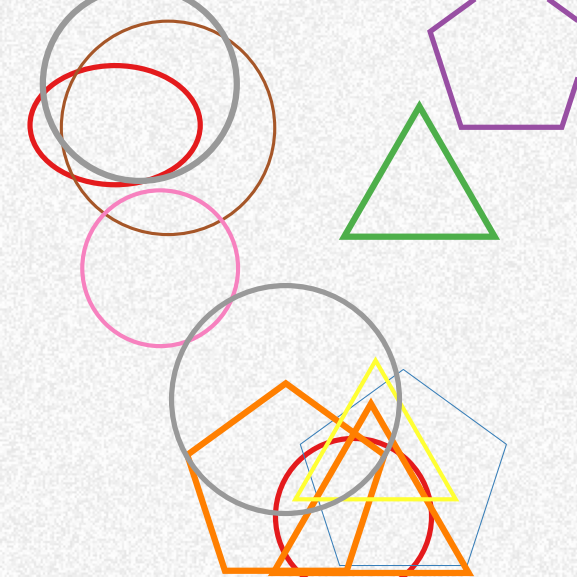[{"shape": "circle", "thickness": 2.5, "radius": 0.68, "center": [0.612, 0.105]}, {"shape": "oval", "thickness": 2.5, "radius": 0.74, "center": [0.199, 0.782]}, {"shape": "pentagon", "thickness": 0.5, "radius": 0.94, "center": [0.698, 0.172]}, {"shape": "triangle", "thickness": 3, "radius": 0.75, "center": [0.726, 0.664]}, {"shape": "pentagon", "thickness": 2.5, "radius": 0.74, "center": [0.886, 0.899]}, {"shape": "pentagon", "thickness": 3, "radius": 0.9, "center": [0.495, 0.156]}, {"shape": "triangle", "thickness": 3, "radius": 0.98, "center": [0.642, 0.105]}, {"shape": "triangle", "thickness": 2, "radius": 0.8, "center": [0.65, 0.215]}, {"shape": "circle", "thickness": 1.5, "radius": 0.92, "center": [0.291, 0.778]}, {"shape": "circle", "thickness": 2, "radius": 0.67, "center": [0.277, 0.535]}, {"shape": "circle", "thickness": 2.5, "radius": 0.99, "center": [0.494, 0.307]}, {"shape": "circle", "thickness": 3, "radius": 0.84, "center": [0.242, 0.854]}]